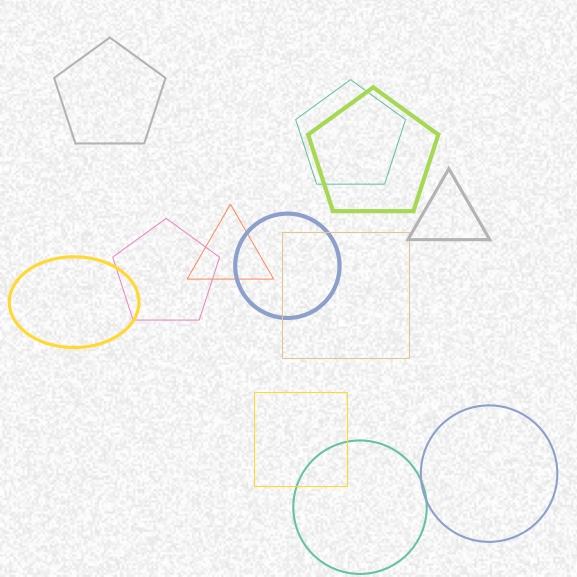[{"shape": "pentagon", "thickness": 0.5, "radius": 0.5, "center": [0.607, 0.761]}, {"shape": "circle", "thickness": 1, "radius": 0.58, "center": [0.623, 0.121]}, {"shape": "triangle", "thickness": 0.5, "radius": 0.43, "center": [0.399, 0.559]}, {"shape": "circle", "thickness": 2, "radius": 0.45, "center": [0.498, 0.539]}, {"shape": "circle", "thickness": 1, "radius": 0.59, "center": [0.847, 0.179]}, {"shape": "pentagon", "thickness": 0.5, "radius": 0.49, "center": [0.288, 0.524]}, {"shape": "pentagon", "thickness": 2, "radius": 0.59, "center": [0.646, 0.729]}, {"shape": "square", "thickness": 0.5, "radius": 0.41, "center": [0.52, 0.239]}, {"shape": "oval", "thickness": 1.5, "radius": 0.56, "center": [0.128, 0.476]}, {"shape": "square", "thickness": 0.5, "radius": 0.55, "center": [0.598, 0.488]}, {"shape": "pentagon", "thickness": 1, "radius": 0.51, "center": [0.19, 0.833]}, {"shape": "triangle", "thickness": 1.5, "radius": 0.41, "center": [0.777, 0.625]}]